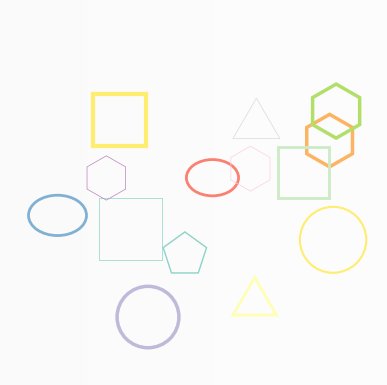[{"shape": "pentagon", "thickness": 1, "radius": 0.29, "center": [0.477, 0.339]}, {"shape": "square", "thickness": 0.5, "radius": 0.41, "center": [0.336, 0.405]}, {"shape": "triangle", "thickness": 2, "radius": 0.32, "center": [0.657, 0.214]}, {"shape": "circle", "thickness": 2.5, "radius": 0.4, "center": [0.382, 0.177]}, {"shape": "oval", "thickness": 2, "radius": 0.34, "center": [0.548, 0.538]}, {"shape": "oval", "thickness": 2, "radius": 0.37, "center": [0.148, 0.441]}, {"shape": "hexagon", "thickness": 2.5, "radius": 0.34, "center": [0.851, 0.635]}, {"shape": "hexagon", "thickness": 2.5, "radius": 0.35, "center": [0.867, 0.711]}, {"shape": "hexagon", "thickness": 0.5, "radius": 0.29, "center": [0.646, 0.562]}, {"shape": "triangle", "thickness": 0.5, "radius": 0.35, "center": [0.662, 0.675]}, {"shape": "hexagon", "thickness": 0.5, "radius": 0.29, "center": [0.274, 0.538]}, {"shape": "square", "thickness": 2, "radius": 0.33, "center": [0.782, 0.552]}, {"shape": "square", "thickness": 3, "radius": 0.34, "center": [0.308, 0.688]}, {"shape": "circle", "thickness": 1.5, "radius": 0.43, "center": [0.86, 0.377]}]